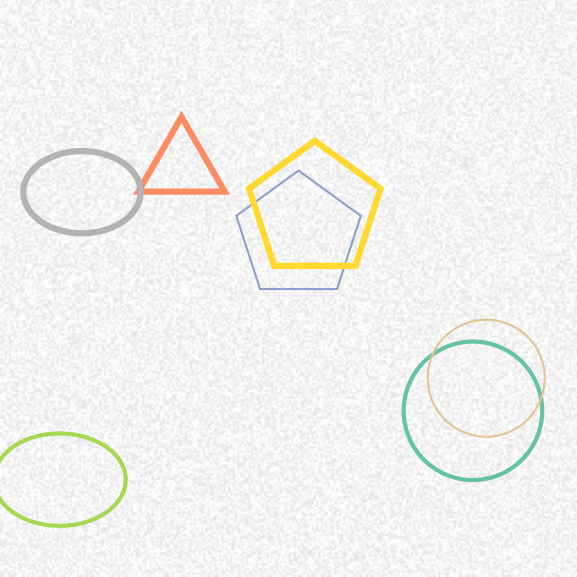[{"shape": "circle", "thickness": 2, "radius": 0.6, "center": [0.819, 0.288]}, {"shape": "triangle", "thickness": 3, "radius": 0.43, "center": [0.314, 0.71]}, {"shape": "pentagon", "thickness": 1, "radius": 0.57, "center": [0.517, 0.59]}, {"shape": "oval", "thickness": 2, "radius": 0.57, "center": [0.103, 0.169]}, {"shape": "pentagon", "thickness": 3, "radius": 0.6, "center": [0.545, 0.636]}, {"shape": "circle", "thickness": 1, "radius": 0.51, "center": [0.842, 0.344]}, {"shape": "oval", "thickness": 3, "radius": 0.51, "center": [0.142, 0.666]}]